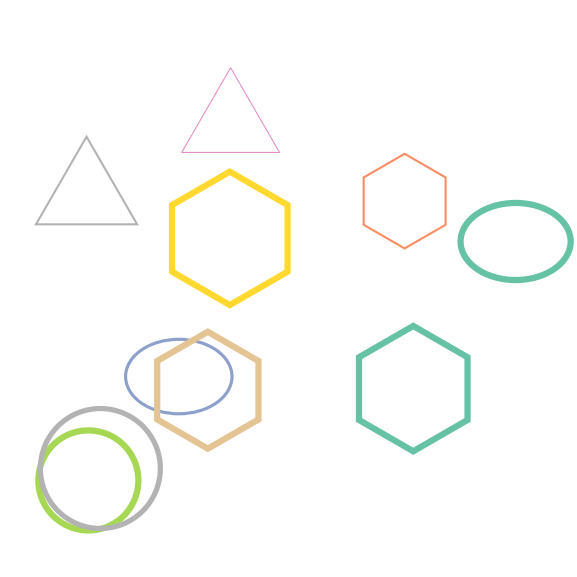[{"shape": "hexagon", "thickness": 3, "radius": 0.54, "center": [0.716, 0.326]}, {"shape": "oval", "thickness": 3, "radius": 0.48, "center": [0.893, 0.581]}, {"shape": "hexagon", "thickness": 1, "radius": 0.41, "center": [0.701, 0.651]}, {"shape": "oval", "thickness": 1.5, "radius": 0.46, "center": [0.31, 0.347]}, {"shape": "triangle", "thickness": 0.5, "radius": 0.49, "center": [0.399, 0.784]}, {"shape": "circle", "thickness": 3, "radius": 0.43, "center": [0.153, 0.167]}, {"shape": "hexagon", "thickness": 3, "radius": 0.58, "center": [0.398, 0.586]}, {"shape": "hexagon", "thickness": 3, "radius": 0.51, "center": [0.36, 0.323]}, {"shape": "triangle", "thickness": 1, "radius": 0.51, "center": [0.15, 0.661]}, {"shape": "circle", "thickness": 2.5, "radius": 0.52, "center": [0.174, 0.188]}]